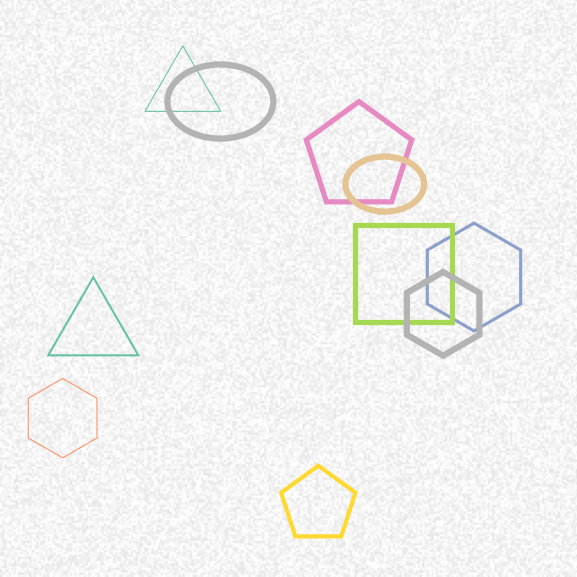[{"shape": "triangle", "thickness": 0.5, "radius": 0.38, "center": [0.317, 0.844]}, {"shape": "triangle", "thickness": 1, "radius": 0.45, "center": [0.162, 0.429]}, {"shape": "hexagon", "thickness": 0.5, "radius": 0.34, "center": [0.108, 0.275]}, {"shape": "hexagon", "thickness": 1.5, "radius": 0.47, "center": [0.821, 0.519]}, {"shape": "pentagon", "thickness": 2.5, "radius": 0.48, "center": [0.622, 0.727]}, {"shape": "square", "thickness": 2.5, "radius": 0.42, "center": [0.699, 0.525]}, {"shape": "pentagon", "thickness": 2, "radius": 0.34, "center": [0.551, 0.125]}, {"shape": "oval", "thickness": 3, "radius": 0.34, "center": [0.666, 0.68]}, {"shape": "hexagon", "thickness": 3, "radius": 0.36, "center": [0.767, 0.456]}, {"shape": "oval", "thickness": 3, "radius": 0.46, "center": [0.382, 0.823]}]